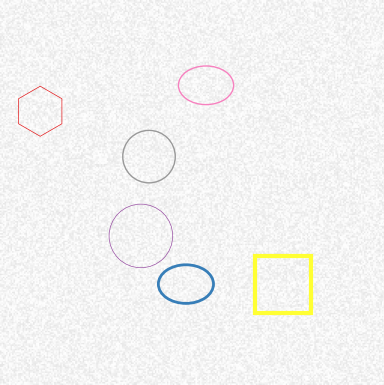[{"shape": "hexagon", "thickness": 0.5, "radius": 0.33, "center": [0.104, 0.711]}, {"shape": "oval", "thickness": 2, "radius": 0.36, "center": [0.483, 0.262]}, {"shape": "circle", "thickness": 0.5, "radius": 0.41, "center": [0.366, 0.387]}, {"shape": "square", "thickness": 3, "radius": 0.37, "center": [0.735, 0.261]}, {"shape": "oval", "thickness": 1, "radius": 0.36, "center": [0.535, 0.778]}, {"shape": "circle", "thickness": 1, "radius": 0.34, "center": [0.387, 0.593]}]